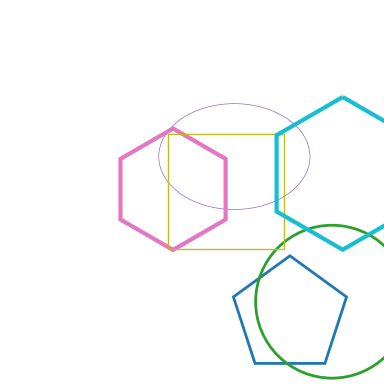[{"shape": "pentagon", "thickness": 2, "radius": 0.77, "center": [0.753, 0.181]}, {"shape": "circle", "thickness": 2, "radius": 0.99, "center": [0.863, 0.216]}, {"shape": "oval", "thickness": 0.5, "radius": 0.98, "center": [0.609, 0.593]}, {"shape": "hexagon", "thickness": 3, "radius": 0.79, "center": [0.449, 0.509]}, {"shape": "square", "thickness": 1, "radius": 0.75, "center": [0.587, 0.503]}, {"shape": "hexagon", "thickness": 3, "radius": 0.99, "center": [0.89, 0.55]}]